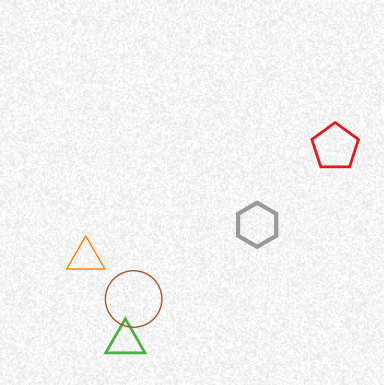[{"shape": "pentagon", "thickness": 2, "radius": 0.32, "center": [0.871, 0.618]}, {"shape": "triangle", "thickness": 2, "radius": 0.29, "center": [0.326, 0.113]}, {"shape": "triangle", "thickness": 1, "radius": 0.29, "center": [0.223, 0.33]}, {"shape": "circle", "thickness": 1, "radius": 0.37, "center": [0.347, 0.223]}, {"shape": "hexagon", "thickness": 3, "radius": 0.29, "center": [0.668, 0.416]}]